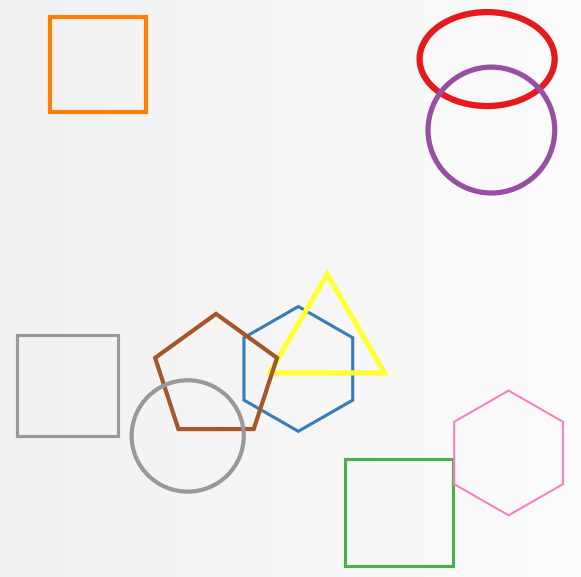[{"shape": "oval", "thickness": 3, "radius": 0.58, "center": [0.838, 0.897]}, {"shape": "hexagon", "thickness": 1.5, "radius": 0.54, "center": [0.513, 0.36]}, {"shape": "square", "thickness": 1.5, "radius": 0.47, "center": [0.686, 0.112]}, {"shape": "circle", "thickness": 2.5, "radius": 0.54, "center": [0.845, 0.774]}, {"shape": "square", "thickness": 2, "radius": 0.41, "center": [0.168, 0.887]}, {"shape": "triangle", "thickness": 2.5, "radius": 0.57, "center": [0.563, 0.41]}, {"shape": "pentagon", "thickness": 2, "radius": 0.55, "center": [0.372, 0.345]}, {"shape": "hexagon", "thickness": 1, "radius": 0.54, "center": [0.875, 0.215]}, {"shape": "square", "thickness": 1.5, "radius": 0.44, "center": [0.116, 0.331]}, {"shape": "circle", "thickness": 2, "radius": 0.48, "center": [0.323, 0.244]}]